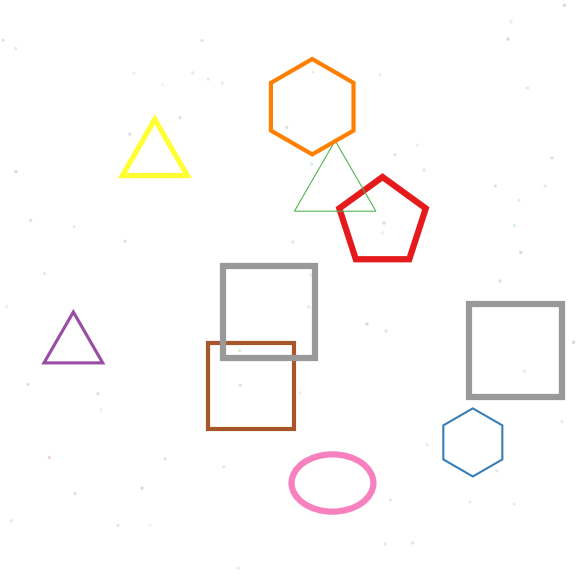[{"shape": "pentagon", "thickness": 3, "radius": 0.39, "center": [0.662, 0.614]}, {"shape": "hexagon", "thickness": 1, "radius": 0.29, "center": [0.819, 0.233]}, {"shape": "triangle", "thickness": 0.5, "radius": 0.41, "center": [0.58, 0.674]}, {"shape": "triangle", "thickness": 1.5, "radius": 0.29, "center": [0.127, 0.4]}, {"shape": "hexagon", "thickness": 2, "radius": 0.41, "center": [0.541, 0.814]}, {"shape": "triangle", "thickness": 2.5, "radius": 0.32, "center": [0.268, 0.728]}, {"shape": "square", "thickness": 2, "radius": 0.37, "center": [0.435, 0.33]}, {"shape": "oval", "thickness": 3, "radius": 0.35, "center": [0.576, 0.163]}, {"shape": "square", "thickness": 3, "radius": 0.4, "center": [0.466, 0.459]}, {"shape": "square", "thickness": 3, "radius": 0.4, "center": [0.893, 0.392]}]